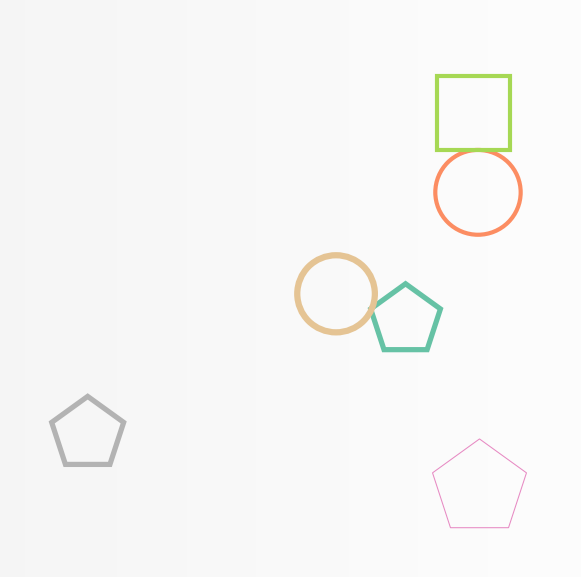[{"shape": "pentagon", "thickness": 2.5, "radius": 0.32, "center": [0.698, 0.445]}, {"shape": "circle", "thickness": 2, "radius": 0.37, "center": [0.822, 0.666]}, {"shape": "pentagon", "thickness": 0.5, "radius": 0.42, "center": [0.825, 0.154]}, {"shape": "square", "thickness": 2, "radius": 0.32, "center": [0.815, 0.804]}, {"shape": "circle", "thickness": 3, "radius": 0.33, "center": [0.578, 0.49]}, {"shape": "pentagon", "thickness": 2.5, "radius": 0.33, "center": [0.151, 0.248]}]